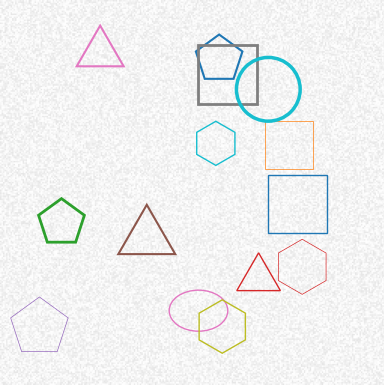[{"shape": "pentagon", "thickness": 1.5, "radius": 0.32, "center": [0.569, 0.847]}, {"shape": "square", "thickness": 1, "radius": 0.38, "center": [0.773, 0.469]}, {"shape": "square", "thickness": 0.5, "radius": 0.31, "center": [0.751, 0.624]}, {"shape": "pentagon", "thickness": 2, "radius": 0.31, "center": [0.16, 0.422]}, {"shape": "hexagon", "thickness": 0.5, "radius": 0.36, "center": [0.785, 0.307]}, {"shape": "triangle", "thickness": 1, "radius": 0.33, "center": [0.672, 0.278]}, {"shape": "pentagon", "thickness": 0.5, "radius": 0.39, "center": [0.102, 0.15]}, {"shape": "triangle", "thickness": 1.5, "radius": 0.43, "center": [0.381, 0.383]}, {"shape": "oval", "thickness": 1, "radius": 0.38, "center": [0.516, 0.193]}, {"shape": "triangle", "thickness": 1.5, "radius": 0.35, "center": [0.26, 0.863]}, {"shape": "square", "thickness": 2, "radius": 0.39, "center": [0.591, 0.807]}, {"shape": "hexagon", "thickness": 1, "radius": 0.35, "center": [0.577, 0.152]}, {"shape": "circle", "thickness": 2.5, "radius": 0.41, "center": [0.697, 0.768]}, {"shape": "hexagon", "thickness": 1, "radius": 0.29, "center": [0.561, 0.628]}]